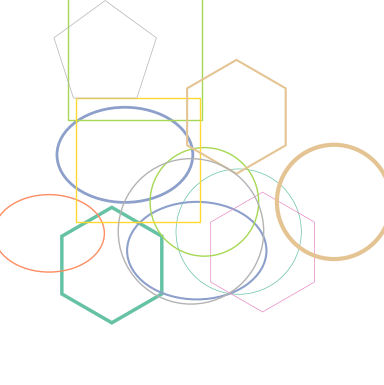[{"shape": "circle", "thickness": 0.5, "radius": 0.81, "center": [0.62, 0.398]}, {"shape": "hexagon", "thickness": 2.5, "radius": 0.75, "center": [0.29, 0.311]}, {"shape": "oval", "thickness": 1, "radius": 0.72, "center": [0.127, 0.394]}, {"shape": "oval", "thickness": 1.5, "radius": 0.9, "center": [0.511, 0.349]}, {"shape": "oval", "thickness": 2, "radius": 0.88, "center": [0.324, 0.598]}, {"shape": "hexagon", "thickness": 0.5, "radius": 0.78, "center": [0.682, 0.345]}, {"shape": "circle", "thickness": 1, "radius": 0.7, "center": [0.531, 0.476]}, {"shape": "square", "thickness": 1, "radius": 0.87, "center": [0.351, 0.863]}, {"shape": "square", "thickness": 1, "radius": 0.81, "center": [0.358, 0.585]}, {"shape": "hexagon", "thickness": 1.5, "radius": 0.74, "center": [0.614, 0.697]}, {"shape": "circle", "thickness": 3, "radius": 0.74, "center": [0.868, 0.476]}, {"shape": "circle", "thickness": 1, "radius": 0.94, "center": [0.496, 0.399]}, {"shape": "pentagon", "thickness": 0.5, "radius": 0.7, "center": [0.273, 0.859]}]